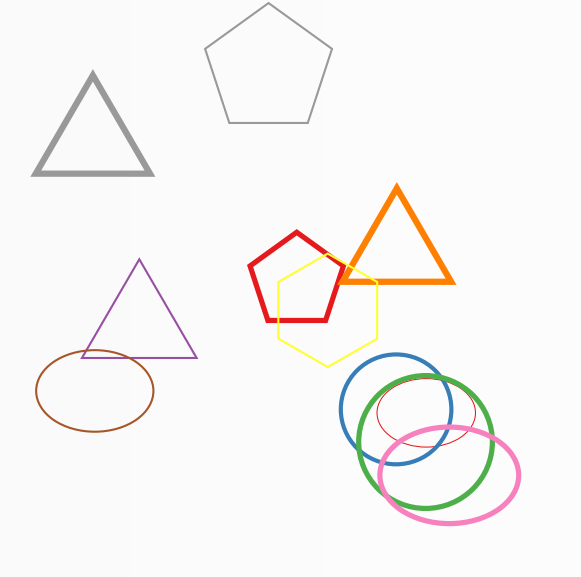[{"shape": "pentagon", "thickness": 2.5, "radius": 0.42, "center": [0.511, 0.513]}, {"shape": "oval", "thickness": 0.5, "radius": 0.42, "center": [0.733, 0.284]}, {"shape": "circle", "thickness": 2, "radius": 0.48, "center": [0.681, 0.29]}, {"shape": "circle", "thickness": 2.5, "radius": 0.58, "center": [0.732, 0.234]}, {"shape": "triangle", "thickness": 1, "radius": 0.57, "center": [0.24, 0.436]}, {"shape": "triangle", "thickness": 3, "radius": 0.54, "center": [0.683, 0.565]}, {"shape": "hexagon", "thickness": 1, "radius": 0.49, "center": [0.564, 0.462]}, {"shape": "oval", "thickness": 1, "radius": 0.5, "center": [0.163, 0.322]}, {"shape": "oval", "thickness": 2.5, "radius": 0.6, "center": [0.773, 0.176]}, {"shape": "triangle", "thickness": 3, "radius": 0.57, "center": [0.16, 0.755]}, {"shape": "pentagon", "thickness": 1, "radius": 0.57, "center": [0.462, 0.879]}]